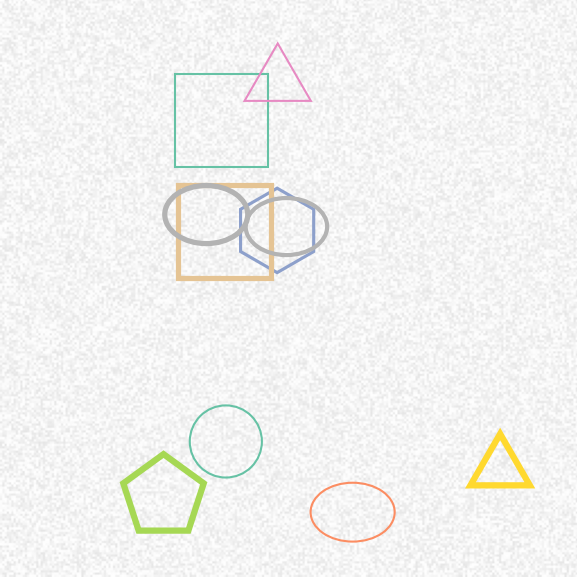[{"shape": "circle", "thickness": 1, "radius": 0.31, "center": [0.391, 0.235]}, {"shape": "square", "thickness": 1, "radius": 0.4, "center": [0.383, 0.79]}, {"shape": "oval", "thickness": 1, "radius": 0.36, "center": [0.611, 0.112]}, {"shape": "hexagon", "thickness": 1.5, "radius": 0.37, "center": [0.48, 0.6]}, {"shape": "triangle", "thickness": 1, "radius": 0.33, "center": [0.481, 0.858]}, {"shape": "pentagon", "thickness": 3, "radius": 0.37, "center": [0.283, 0.14]}, {"shape": "triangle", "thickness": 3, "radius": 0.3, "center": [0.866, 0.188]}, {"shape": "square", "thickness": 2.5, "radius": 0.4, "center": [0.388, 0.598]}, {"shape": "oval", "thickness": 2, "radius": 0.35, "center": [0.496, 0.607]}, {"shape": "oval", "thickness": 2.5, "radius": 0.36, "center": [0.357, 0.628]}]